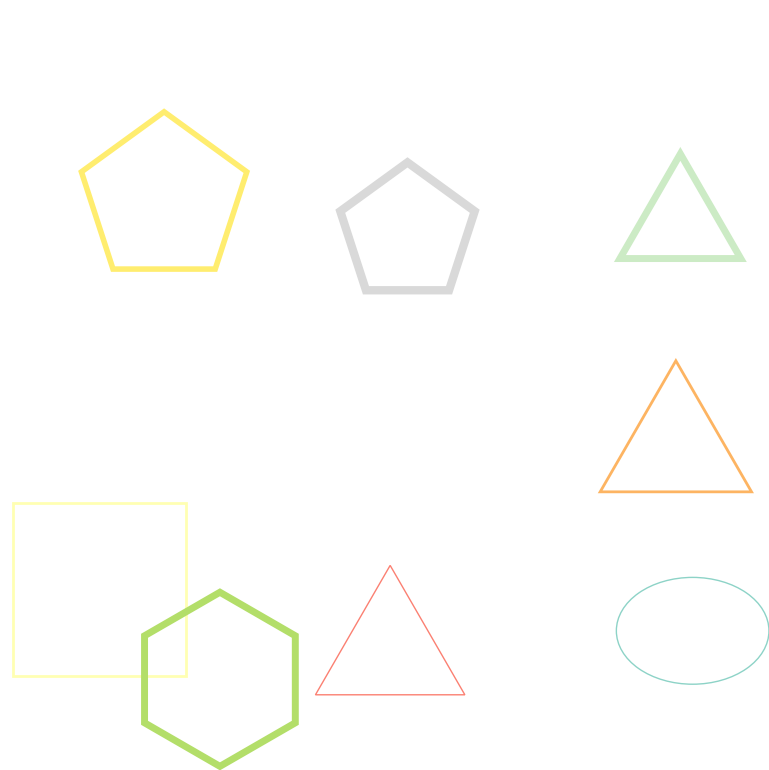[{"shape": "oval", "thickness": 0.5, "radius": 0.5, "center": [0.9, 0.181]}, {"shape": "square", "thickness": 1, "radius": 0.56, "center": [0.13, 0.235]}, {"shape": "triangle", "thickness": 0.5, "radius": 0.56, "center": [0.507, 0.154]}, {"shape": "triangle", "thickness": 1, "radius": 0.57, "center": [0.878, 0.418]}, {"shape": "hexagon", "thickness": 2.5, "radius": 0.57, "center": [0.286, 0.118]}, {"shape": "pentagon", "thickness": 3, "radius": 0.46, "center": [0.529, 0.697]}, {"shape": "triangle", "thickness": 2.5, "radius": 0.45, "center": [0.884, 0.71]}, {"shape": "pentagon", "thickness": 2, "radius": 0.56, "center": [0.213, 0.742]}]